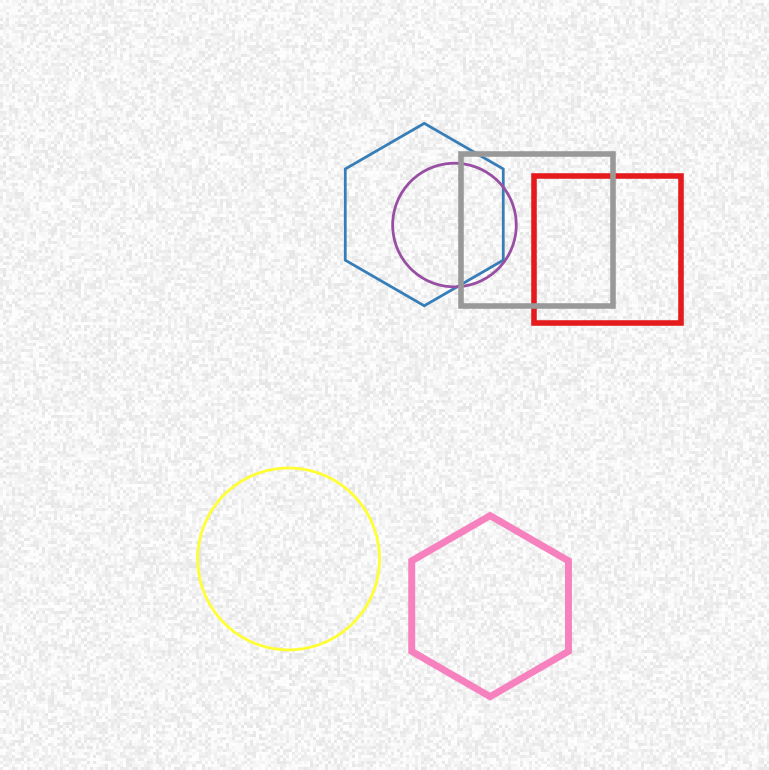[{"shape": "square", "thickness": 2, "radius": 0.48, "center": [0.789, 0.676]}, {"shape": "hexagon", "thickness": 1, "radius": 0.59, "center": [0.551, 0.721]}, {"shape": "circle", "thickness": 1, "radius": 0.4, "center": [0.59, 0.708]}, {"shape": "circle", "thickness": 1, "radius": 0.59, "center": [0.375, 0.274]}, {"shape": "hexagon", "thickness": 2.5, "radius": 0.59, "center": [0.636, 0.213]}, {"shape": "square", "thickness": 2, "radius": 0.49, "center": [0.698, 0.701]}]